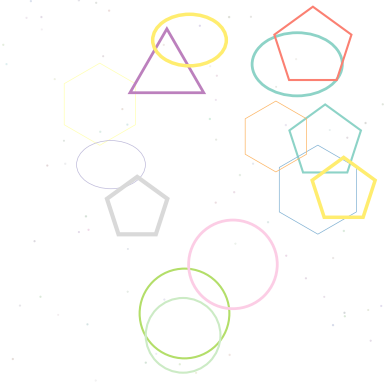[{"shape": "oval", "thickness": 2, "radius": 0.59, "center": [0.772, 0.833]}, {"shape": "pentagon", "thickness": 1.5, "radius": 0.49, "center": [0.845, 0.631]}, {"shape": "hexagon", "thickness": 0.5, "radius": 0.53, "center": [0.259, 0.729]}, {"shape": "oval", "thickness": 0.5, "radius": 0.45, "center": [0.288, 0.572]}, {"shape": "pentagon", "thickness": 1.5, "radius": 0.53, "center": [0.813, 0.877]}, {"shape": "hexagon", "thickness": 0.5, "radius": 0.58, "center": [0.826, 0.507]}, {"shape": "hexagon", "thickness": 0.5, "radius": 0.46, "center": [0.717, 0.645]}, {"shape": "circle", "thickness": 1.5, "radius": 0.58, "center": [0.479, 0.186]}, {"shape": "circle", "thickness": 2, "radius": 0.58, "center": [0.605, 0.313]}, {"shape": "pentagon", "thickness": 3, "radius": 0.41, "center": [0.356, 0.458]}, {"shape": "triangle", "thickness": 2, "radius": 0.55, "center": [0.433, 0.814]}, {"shape": "circle", "thickness": 1.5, "radius": 0.49, "center": [0.476, 0.129]}, {"shape": "oval", "thickness": 2.5, "radius": 0.48, "center": [0.492, 0.896]}, {"shape": "pentagon", "thickness": 2.5, "radius": 0.43, "center": [0.893, 0.505]}]